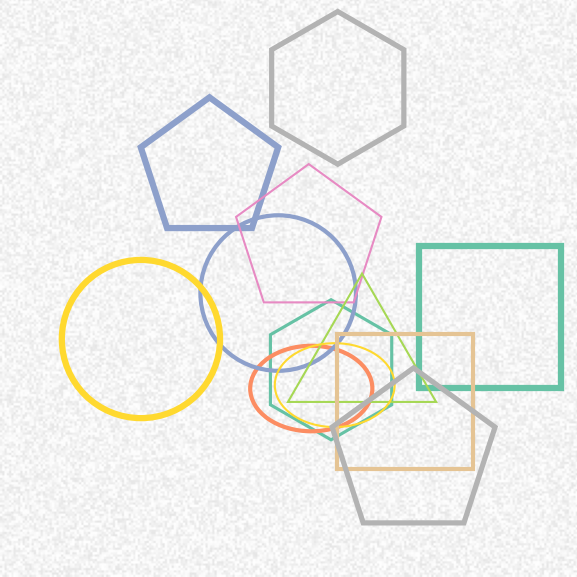[{"shape": "square", "thickness": 3, "radius": 0.61, "center": [0.849, 0.45]}, {"shape": "hexagon", "thickness": 1.5, "radius": 0.61, "center": [0.573, 0.359]}, {"shape": "oval", "thickness": 2, "radius": 0.53, "center": [0.539, 0.326]}, {"shape": "circle", "thickness": 2, "radius": 0.67, "center": [0.482, 0.492]}, {"shape": "pentagon", "thickness": 3, "radius": 0.63, "center": [0.363, 0.705]}, {"shape": "pentagon", "thickness": 1, "radius": 0.66, "center": [0.535, 0.583]}, {"shape": "triangle", "thickness": 1, "radius": 0.74, "center": [0.627, 0.377]}, {"shape": "circle", "thickness": 3, "radius": 0.68, "center": [0.244, 0.412]}, {"shape": "oval", "thickness": 1, "radius": 0.52, "center": [0.58, 0.332]}, {"shape": "square", "thickness": 2, "radius": 0.59, "center": [0.702, 0.304]}, {"shape": "hexagon", "thickness": 2.5, "radius": 0.66, "center": [0.585, 0.847]}, {"shape": "pentagon", "thickness": 2.5, "radius": 0.74, "center": [0.716, 0.214]}]